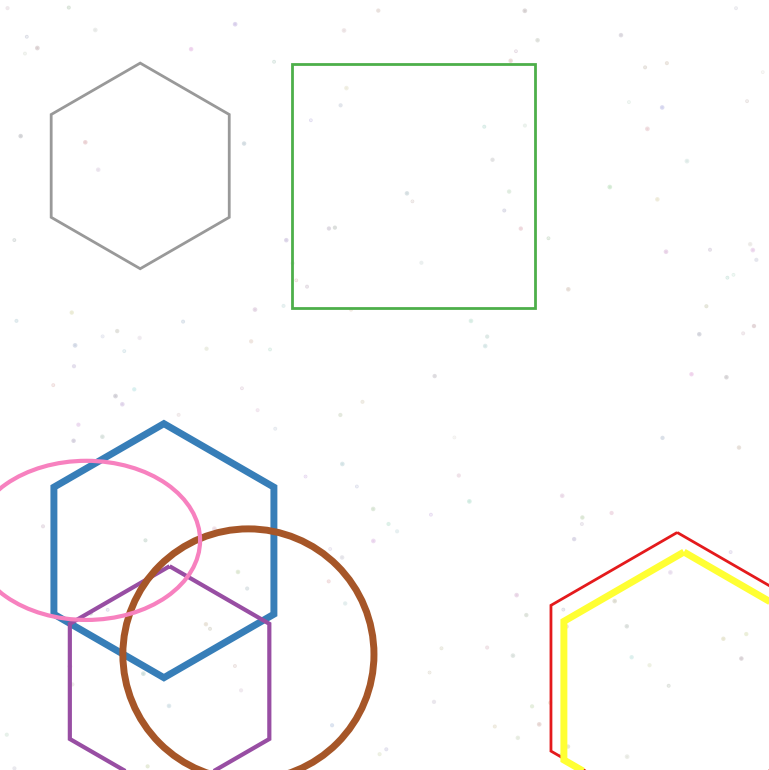[{"shape": "hexagon", "thickness": 1, "radius": 0.95, "center": [0.879, 0.119]}, {"shape": "hexagon", "thickness": 2.5, "radius": 0.82, "center": [0.213, 0.285]}, {"shape": "square", "thickness": 1, "radius": 0.79, "center": [0.537, 0.758]}, {"shape": "hexagon", "thickness": 1.5, "radius": 0.75, "center": [0.22, 0.115]}, {"shape": "hexagon", "thickness": 2.5, "radius": 0.9, "center": [0.888, 0.103]}, {"shape": "circle", "thickness": 2.5, "radius": 0.82, "center": [0.323, 0.15]}, {"shape": "oval", "thickness": 1.5, "radius": 0.74, "center": [0.112, 0.298]}, {"shape": "hexagon", "thickness": 1, "radius": 0.67, "center": [0.182, 0.785]}]